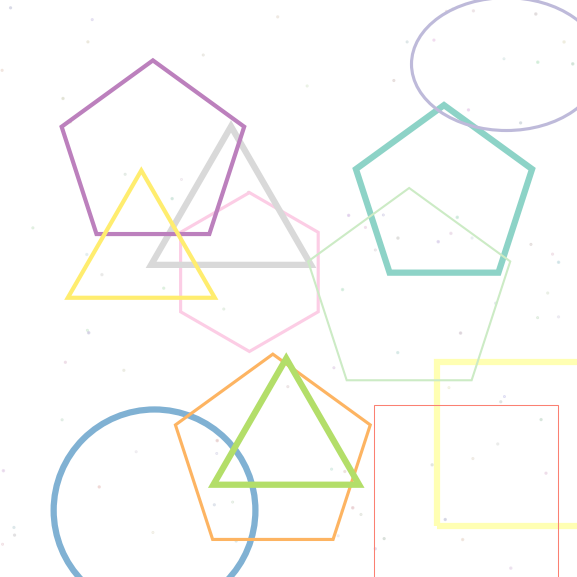[{"shape": "pentagon", "thickness": 3, "radius": 0.8, "center": [0.769, 0.657]}, {"shape": "square", "thickness": 3, "radius": 0.71, "center": [0.898, 0.23]}, {"shape": "oval", "thickness": 1.5, "radius": 0.82, "center": [0.877, 0.888]}, {"shape": "square", "thickness": 0.5, "radius": 0.8, "center": [0.807, 0.138]}, {"shape": "circle", "thickness": 3, "radius": 0.87, "center": [0.268, 0.115]}, {"shape": "pentagon", "thickness": 1.5, "radius": 0.89, "center": [0.472, 0.209]}, {"shape": "triangle", "thickness": 3, "radius": 0.73, "center": [0.496, 0.233]}, {"shape": "hexagon", "thickness": 1.5, "radius": 0.69, "center": [0.432, 0.528]}, {"shape": "triangle", "thickness": 3, "radius": 0.8, "center": [0.4, 0.62]}, {"shape": "pentagon", "thickness": 2, "radius": 0.83, "center": [0.265, 0.728]}, {"shape": "pentagon", "thickness": 1, "radius": 0.92, "center": [0.709, 0.49]}, {"shape": "triangle", "thickness": 2, "radius": 0.73, "center": [0.245, 0.557]}]